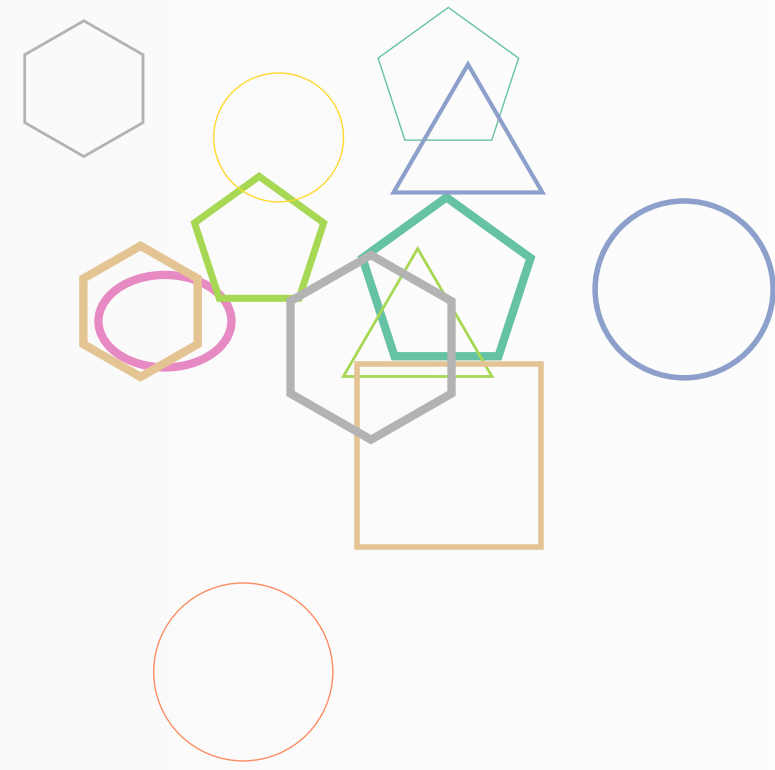[{"shape": "pentagon", "thickness": 3, "radius": 0.57, "center": [0.576, 0.63]}, {"shape": "pentagon", "thickness": 0.5, "radius": 0.48, "center": [0.578, 0.895]}, {"shape": "circle", "thickness": 0.5, "radius": 0.58, "center": [0.314, 0.127]}, {"shape": "circle", "thickness": 2, "radius": 0.57, "center": [0.883, 0.624]}, {"shape": "triangle", "thickness": 1.5, "radius": 0.55, "center": [0.604, 0.805]}, {"shape": "oval", "thickness": 3, "radius": 0.43, "center": [0.213, 0.583]}, {"shape": "pentagon", "thickness": 2.5, "radius": 0.44, "center": [0.334, 0.683]}, {"shape": "triangle", "thickness": 1, "radius": 0.55, "center": [0.539, 0.566]}, {"shape": "circle", "thickness": 0.5, "radius": 0.42, "center": [0.36, 0.822]}, {"shape": "square", "thickness": 2, "radius": 0.59, "center": [0.579, 0.409]}, {"shape": "hexagon", "thickness": 3, "radius": 0.43, "center": [0.181, 0.596]}, {"shape": "hexagon", "thickness": 3, "radius": 0.6, "center": [0.479, 0.549]}, {"shape": "hexagon", "thickness": 1, "radius": 0.44, "center": [0.108, 0.885]}]